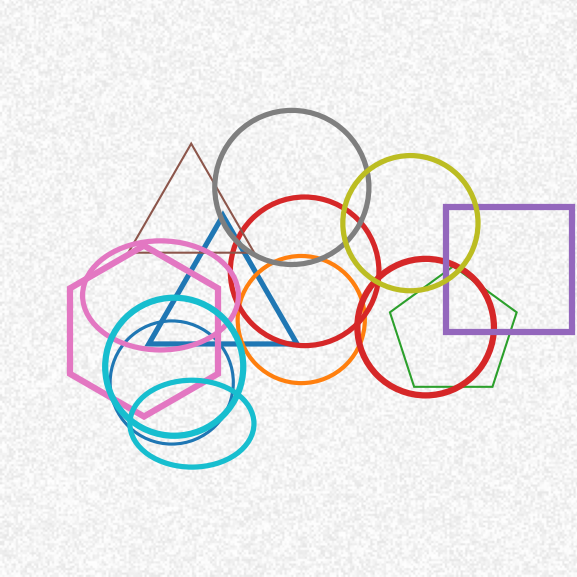[{"shape": "circle", "thickness": 1.5, "radius": 0.53, "center": [0.297, 0.337]}, {"shape": "triangle", "thickness": 2.5, "radius": 0.74, "center": [0.386, 0.478]}, {"shape": "circle", "thickness": 2, "radius": 0.55, "center": [0.522, 0.446]}, {"shape": "pentagon", "thickness": 1, "radius": 0.58, "center": [0.785, 0.423]}, {"shape": "circle", "thickness": 2.5, "radius": 0.64, "center": [0.527, 0.529]}, {"shape": "circle", "thickness": 3, "radius": 0.59, "center": [0.737, 0.433]}, {"shape": "square", "thickness": 3, "radius": 0.54, "center": [0.881, 0.533]}, {"shape": "triangle", "thickness": 1, "radius": 0.63, "center": [0.331, 0.625]}, {"shape": "hexagon", "thickness": 3, "radius": 0.74, "center": [0.249, 0.426]}, {"shape": "oval", "thickness": 2.5, "radius": 0.67, "center": [0.278, 0.488]}, {"shape": "circle", "thickness": 2.5, "radius": 0.67, "center": [0.505, 0.675]}, {"shape": "circle", "thickness": 2.5, "radius": 0.59, "center": [0.711, 0.613]}, {"shape": "oval", "thickness": 2.5, "radius": 0.54, "center": [0.332, 0.266]}, {"shape": "circle", "thickness": 3, "radius": 0.6, "center": [0.302, 0.364]}]